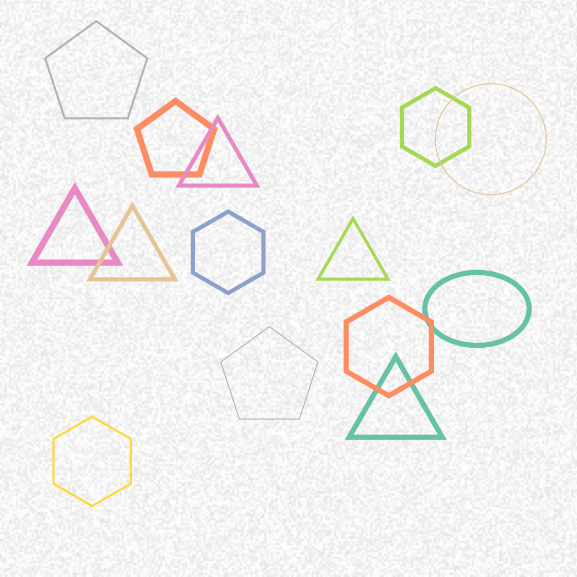[{"shape": "triangle", "thickness": 2.5, "radius": 0.47, "center": [0.685, 0.289]}, {"shape": "oval", "thickness": 2.5, "radius": 0.45, "center": [0.826, 0.464]}, {"shape": "hexagon", "thickness": 2.5, "radius": 0.43, "center": [0.673, 0.399]}, {"shape": "pentagon", "thickness": 3, "radius": 0.35, "center": [0.304, 0.754]}, {"shape": "hexagon", "thickness": 2, "radius": 0.35, "center": [0.395, 0.562]}, {"shape": "triangle", "thickness": 2, "radius": 0.39, "center": [0.377, 0.717]}, {"shape": "triangle", "thickness": 3, "radius": 0.43, "center": [0.13, 0.587]}, {"shape": "hexagon", "thickness": 2, "radius": 0.34, "center": [0.754, 0.779]}, {"shape": "triangle", "thickness": 1.5, "radius": 0.35, "center": [0.611, 0.551]}, {"shape": "hexagon", "thickness": 1, "radius": 0.39, "center": [0.16, 0.2]}, {"shape": "triangle", "thickness": 2, "radius": 0.43, "center": [0.229, 0.558]}, {"shape": "circle", "thickness": 0.5, "radius": 0.48, "center": [0.85, 0.758]}, {"shape": "pentagon", "thickness": 0.5, "radius": 0.44, "center": [0.466, 0.345]}, {"shape": "pentagon", "thickness": 1, "radius": 0.46, "center": [0.167, 0.87]}]